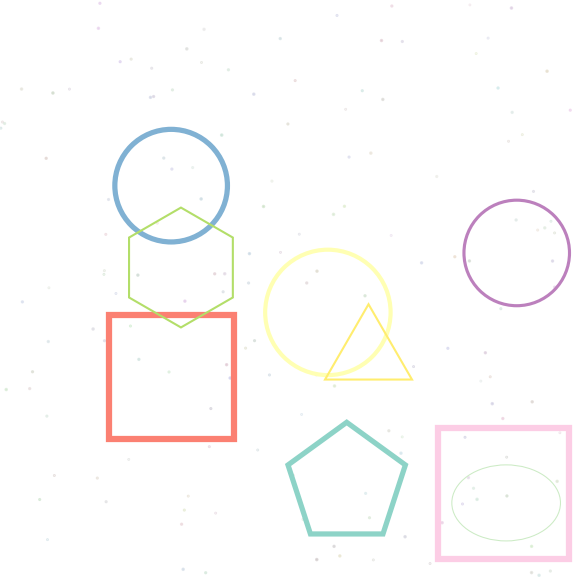[{"shape": "pentagon", "thickness": 2.5, "radius": 0.53, "center": [0.6, 0.161]}, {"shape": "circle", "thickness": 2, "radius": 0.54, "center": [0.568, 0.458]}, {"shape": "square", "thickness": 3, "radius": 0.54, "center": [0.297, 0.347]}, {"shape": "circle", "thickness": 2.5, "radius": 0.49, "center": [0.296, 0.678]}, {"shape": "hexagon", "thickness": 1, "radius": 0.52, "center": [0.313, 0.536]}, {"shape": "square", "thickness": 3, "radius": 0.57, "center": [0.872, 0.145]}, {"shape": "circle", "thickness": 1.5, "radius": 0.46, "center": [0.895, 0.561]}, {"shape": "oval", "thickness": 0.5, "radius": 0.47, "center": [0.876, 0.128]}, {"shape": "triangle", "thickness": 1, "radius": 0.43, "center": [0.638, 0.385]}]